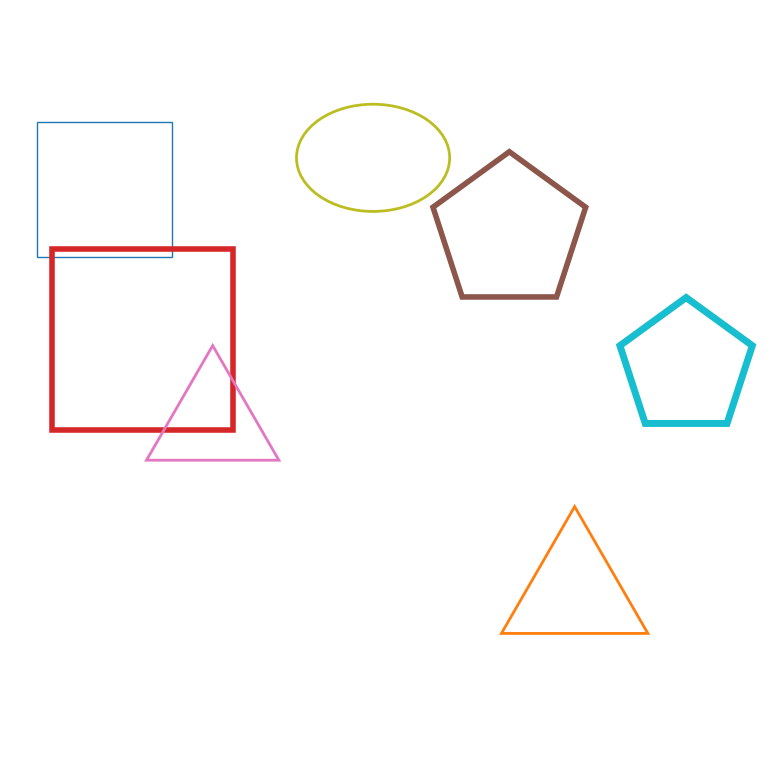[{"shape": "square", "thickness": 0.5, "radius": 0.44, "center": [0.136, 0.753]}, {"shape": "triangle", "thickness": 1, "radius": 0.55, "center": [0.746, 0.232]}, {"shape": "square", "thickness": 2, "radius": 0.59, "center": [0.186, 0.559]}, {"shape": "pentagon", "thickness": 2, "radius": 0.52, "center": [0.661, 0.699]}, {"shape": "triangle", "thickness": 1, "radius": 0.5, "center": [0.276, 0.452]}, {"shape": "oval", "thickness": 1, "radius": 0.5, "center": [0.485, 0.795]}, {"shape": "pentagon", "thickness": 2.5, "radius": 0.45, "center": [0.891, 0.523]}]